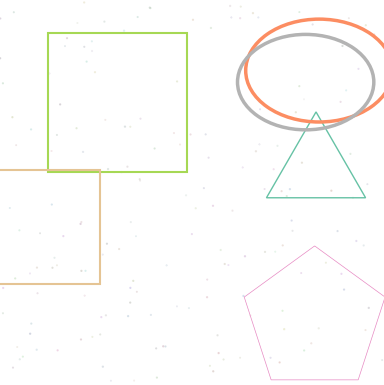[{"shape": "triangle", "thickness": 1, "radius": 0.74, "center": [0.821, 0.561]}, {"shape": "oval", "thickness": 2.5, "radius": 0.95, "center": [0.829, 0.817]}, {"shape": "pentagon", "thickness": 0.5, "radius": 0.96, "center": [0.817, 0.169]}, {"shape": "square", "thickness": 1.5, "radius": 0.9, "center": [0.306, 0.733]}, {"shape": "square", "thickness": 1.5, "radius": 0.74, "center": [0.113, 0.411]}, {"shape": "oval", "thickness": 2.5, "radius": 0.89, "center": [0.794, 0.787]}]